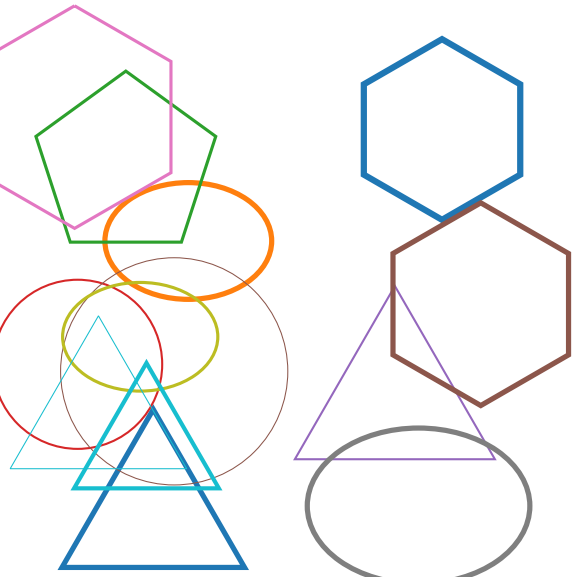[{"shape": "hexagon", "thickness": 3, "radius": 0.78, "center": [0.765, 0.775]}, {"shape": "triangle", "thickness": 2.5, "radius": 0.91, "center": [0.265, 0.108]}, {"shape": "oval", "thickness": 2.5, "radius": 0.72, "center": [0.326, 0.582]}, {"shape": "pentagon", "thickness": 1.5, "radius": 0.82, "center": [0.218, 0.712]}, {"shape": "circle", "thickness": 1, "radius": 0.73, "center": [0.134, 0.368]}, {"shape": "triangle", "thickness": 1, "radius": 1.0, "center": [0.684, 0.304]}, {"shape": "circle", "thickness": 0.5, "radius": 0.98, "center": [0.302, 0.356]}, {"shape": "hexagon", "thickness": 2.5, "radius": 0.88, "center": [0.832, 0.472]}, {"shape": "hexagon", "thickness": 1.5, "radius": 0.96, "center": [0.129, 0.796]}, {"shape": "oval", "thickness": 2.5, "radius": 0.96, "center": [0.725, 0.123]}, {"shape": "oval", "thickness": 1.5, "radius": 0.67, "center": [0.243, 0.416]}, {"shape": "triangle", "thickness": 0.5, "radius": 0.88, "center": [0.17, 0.276]}, {"shape": "triangle", "thickness": 2, "radius": 0.72, "center": [0.254, 0.226]}]